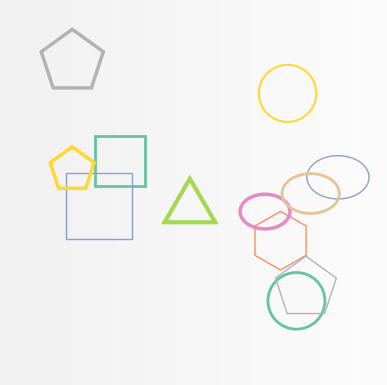[{"shape": "circle", "thickness": 2, "radius": 0.37, "center": [0.765, 0.219]}, {"shape": "square", "thickness": 2, "radius": 0.33, "center": [0.31, 0.582]}, {"shape": "hexagon", "thickness": 1, "radius": 0.38, "center": [0.724, 0.375]}, {"shape": "square", "thickness": 1, "radius": 0.43, "center": [0.256, 0.464]}, {"shape": "oval", "thickness": 1, "radius": 0.4, "center": [0.872, 0.539]}, {"shape": "oval", "thickness": 2.5, "radius": 0.32, "center": [0.684, 0.45]}, {"shape": "triangle", "thickness": 3, "radius": 0.38, "center": [0.49, 0.46]}, {"shape": "pentagon", "thickness": 2.5, "radius": 0.3, "center": [0.186, 0.559]}, {"shape": "circle", "thickness": 1.5, "radius": 0.37, "center": [0.742, 0.757]}, {"shape": "oval", "thickness": 2, "radius": 0.37, "center": [0.802, 0.497]}, {"shape": "pentagon", "thickness": 1, "radius": 0.41, "center": [0.789, 0.252]}, {"shape": "pentagon", "thickness": 2.5, "radius": 0.42, "center": [0.187, 0.84]}]